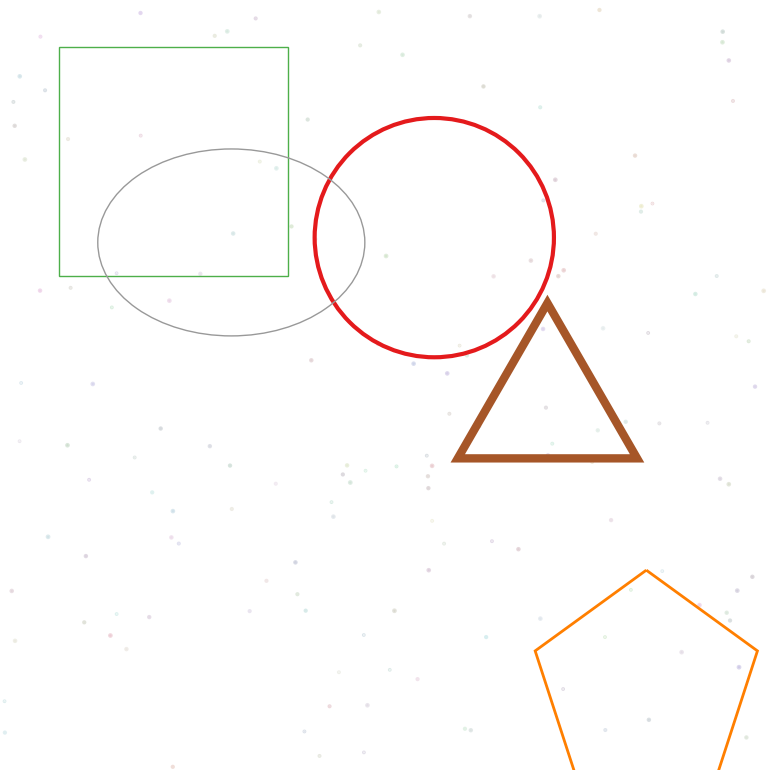[{"shape": "circle", "thickness": 1.5, "radius": 0.78, "center": [0.564, 0.691]}, {"shape": "square", "thickness": 0.5, "radius": 0.75, "center": [0.225, 0.79]}, {"shape": "pentagon", "thickness": 1, "radius": 0.76, "center": [0.839, 0.108]}, {"shape": "triangle", "thickness": 3, "radius": 0.67, "center": [0.711, 0.472]}, {"shape": "oval", "thickness": 0.5, "radius": 0.87, "center": [0.3, 0.685]}]